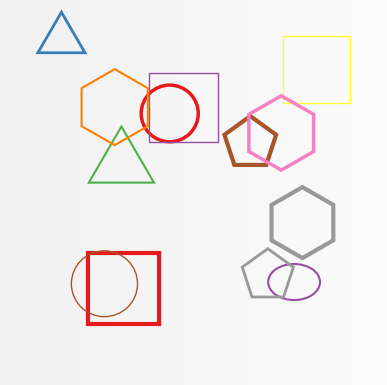[{"shape": "square", "thickness": 3, "radius": 0.46, "center": [0.318, 0.251]}, {"shape": "circle", "thickness": 2.5, "radius": 0.37, "center": [0.438, 0.705]}, {"shape": "triangle", "thickness": 2, "radius": 0.35, "center": [0.159, 0.898]}, {"shape": "triangle", "thickness": 1.5, "radius": 0.49, "center": [0.313, 0.574]}, {"shape": "oval", "thickness": 1.5, "radius": 0.33, "center": [0.759, 0.267]}, {"shape": "square", "thickness": 1, "radius": 0.45, "center": [0.473, 0.72]}, {"shape": "hexagon", "thickness": 1.5, "radius": 0.49, "center": [0.296, 0.722]}, {"shape": "square", "thickness": 1, "radius": 0.44, "center": [0.817, 0.818]}, {"shape": "pentagon", "thickness": 3, "radius": 0.35, "center": [0.646, 0.628]}, {"shape": "circle", "thickness": 1, "radius": 0.43, "center": [0.27, 0.263]}, {"shape": "hexagon", "thickness": 2.5, "radius": 0.48, "center": [0.726, 0.655]}, {"shape": "hexagon", "thickness": 3, "radius": 0.46, "center": [0.78, 0.422]}, {"shape": "pentagon", "thickness": 2, "radius": 0.35, "center": [0.691, 0.285]}]